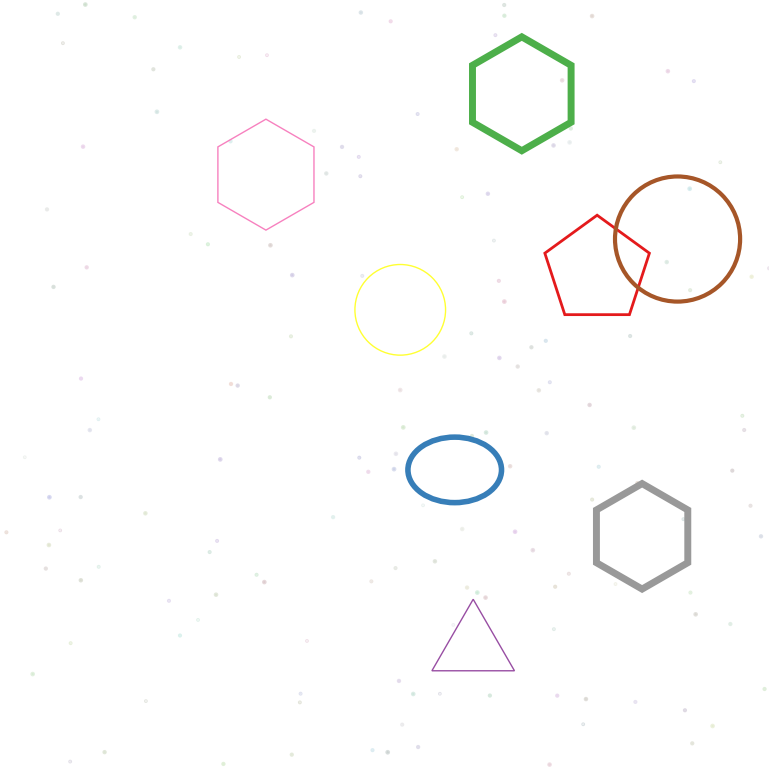[{"shape": "pentagon", "thickness": 1, "radius": 0.36, "center": [0.775, 0.649]}, {"shape": "oval", "thickness": 2, "radius": 0.3, "center": [0.591, 0.39]}, {"shape": "hexagon", "thickness": 2.5, "radius": 0.37, "center": [0.678, 0.878]}, {"shape": "triangle", "thickness": 0.5, "radius": 0.31, "center": [0.615, 0.16]}, {"shape": "circle", "thickness": 0.5, "radius": 0.29, "center": [0.52, 0.598]}, {"shape": "circle", "thickness": 1.5, "radius": 0.41, "center": [0.88, 0.69]}, {"shape": "hexagon", "thickness": 0.5, "radius": 0.36, "center": [0.345, 0.773]}, {"shape": "hexagon", "thickness": 2.5, "radius": 0.34, "center": [0.834, 0.303]}]